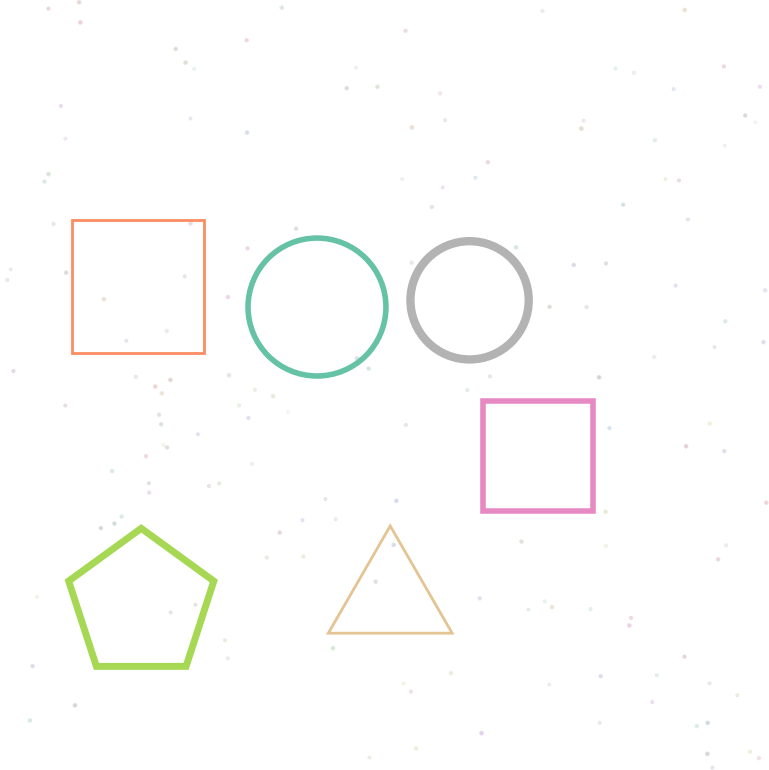[{"shape": "circle", "thickness": 2, "radius": 0.45, "center": [0.412, 0.601]}, {"shape": "square", "thickness": 1, "radius": 0.43, "center": [0.179, 0.628]}, {"shape": "square", "thickness": 2, "radius": 0.36, "center": [0.698, 0.408]}, {"shape": "pentagon", "thickness": 2.5, "radius": 0.5, "center": [0.183, 0.215]}, {"shape": "triangle", "thickness": 1, "radius": 0.46, "center": [0.507, 0.224]}, {"shape": "circle", "thickness": 3, "radius": 0.38, "center": [0.61, 0.61]}]